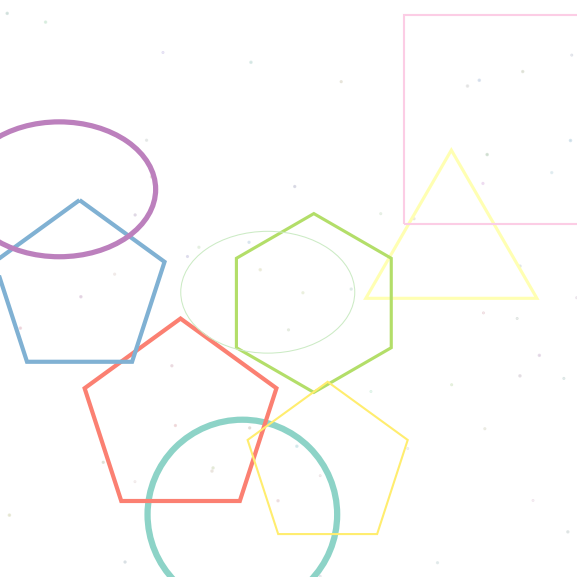[{"shape": "circle", "thickness": 3, "radius": 0.82, "center": [0.42, 0.108]}, {"shape": "triangle", "thickness": 1.5, "radius": 0.86, "center": [0.782, 0.568]}, {"shape": "pentagon", "thickness": 2, "radius": 0.87, "center": [0.313, 0.273]}, {"shape": "pentagon", "thickness": 2, "radius": 0.77, "center": [0.138, 0.498]}, {"shape": "hexagon", "thickness": 1.5, "radius": 0.77, "center": [0.543, 0.474]}, {"shape": "square", "thickness": 1, "radius": 0.91, "center": [0.88, 0.792]}, {"shape": "oval", "thickness": 2.5, "radius": 0.83, "center": [0.103, 0.671]}, {"shape": "oval", "thickness": 0.5, "radius": 0.75, "center": [0.464, 0.493]}, {"shape": "pentagon", "thickness": 1, "radius": 0.73, "center": [0.567, 0.192]}]